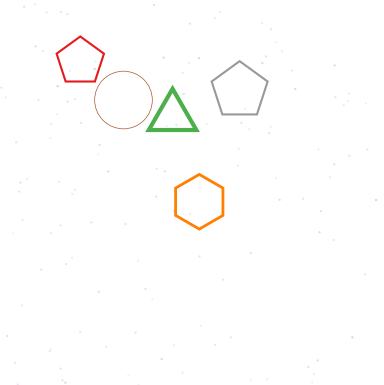[{"shape": "pentagon", "thickness": 1.5, "radius": 0.32, "center": [0.209, 0.841]}, {"shape": "triangle", "thickness": 3, "radius": 0.36, "center": [0.448, 0.698]}, {"shape": "hexagon", "thickness": 2, "radius": 0.35, "center": [0.518, 0.476]}, {"shape": "circle", "thickness": 0.5, "radius": 0.37, "center": [0.321, 0.74]}, {"shape": "pentagon", "thickness": 1.5, "radius": 0.38, "center": [0.622, 0.765]}]